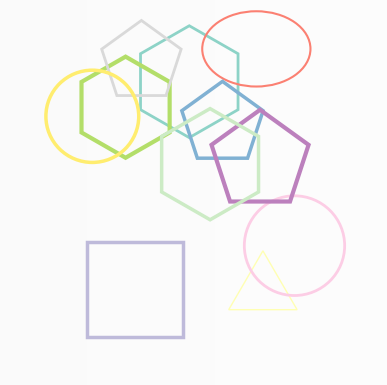[{"shape": "hexagon", "thickness": 2, "radius": 0.73, "center": [0.488, 0.788]}, {"shape": "triangle", "thickness": 1, "radius": 0.51, "center": [0.678, 0.247]}, {"shape": "square", "thickness": 2.5, "radius": 0.62, "center": [0.349, 0.249]}, {"shape": "oval", "thickness": 1.5, "radius": 0.7, "center": [0.662, 0.873]}, {"shape": "pentagon", "thickness": 2.5, "radius": 0.55, "center": [0.574, 0.678]}, {"shape": "hexagon", "thickness": 3, "radius": 0.66, "center": [0.324, 0.722]}, {"shape": "circle", "thickness": 2, "radius": 0.65, "center": [0.76, 0.362]}, {"shape": "pentagon", "thickness": 2, "radius": 0.54, "center": [0.365, 0.839]}, {"shape": "pentagon", "thickness": 3, "radius": 0.66, "center": [0.671, 0.583]}, {"shape": "hexagon", "thickness": 2.5, "radius": 0.72, "center": [0.542, 0.574]}, {"shape": "circle", "thickness": 2.5, "radius": 0.6, "center": [0.238, 0.698]}]